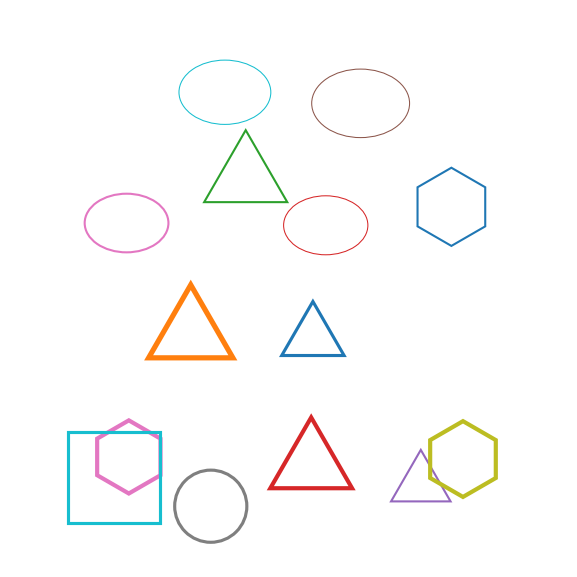[{"shape": "hexagon", "thickness": 1, "radius": 0.34, "center": [0.782, 0.641]}, {"shape": "triangle", "thickness": 1.5, "radius": 0.31, "center": [0.542, 0.415]}, {"shape": "triangle", "thickness": 2.5, "radius": 0.42, "center": [0.33, 0.422]}, {"shape": "triangle", "thickness": 1, "radius": 0.42, "center": [0.425, 0.691]}, {"shape": "oval", "thickness": 0.5, "radius": 0.36, "center": [0.564, 0.609]}, {"shape": "triangle", "thickness": 2, "radius": 0.41, "center": [0.539, 0.195]}, {"shape": "triangle", "thickness": 1, "radius": 0.3, "center": [0.729, 0.161]}, {"shape": "oval", "thickness": 0.5, "radius": 0.42, "center": [0.624, 0.82]}, {"shape": "oval", "thickness": 1, "radius": 0.36, "center": [0.219, 0.613]}, {"shape": "hexagon", "thickness": 2, "radius": 0.32, "center": [0.223, 0.208]}, {"shape": "circle", "thickness": 1.5, "radius": 0.31, "center": [0.365, 0.123]}, {"shape": "hexagon", "thickness": 2, "radius": 0.33, "center": [0.802, 0.204]}, {"shape": "square", "thickness": 1.5, "radius": 0.4, "center": [0.198, 0.172]}, {"shape": "oval", "thickness": 0.5, "radius": 0.4, "center": [0.389, 0.839]}]